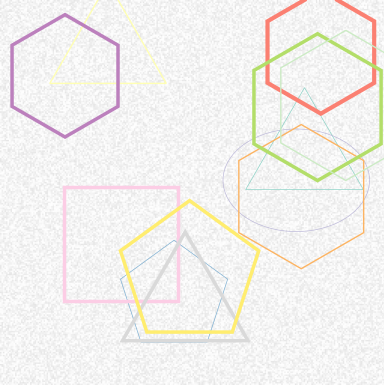[{"shape": "triangle", "thickness": 0.5, "radius": 0.88, "center": [0.791, 0.596]}, {"shape": "triangle", "thickness": 1, "radius": 0.87, "center": [0.281, 0.871]}, {"shape": "oval", "thickness": 0.5, "radius": 0.95, "center": [0.77, 0.532]}, {"shape": "hexagon", "thickness": 3, "radius": 0.8, "center": [0.833, 0.865]}, {"shape": "pentagon", "thickness": 0.5, "radius": 0.73, "center": [0.452, 0.23]}, {"shape": "hexagon", "thickness": 1, "radius": 0.94, "center": [0.782, 0.489]}, {"shape": "hexagon", "thickness": 2.5, "radius": 0.95, "center": [0.825, 0.722]}, {"shape": "square", "thickness": 2.5, "radius": 0.74, "center": [0.314, 0.367]}, {"shape": "triangle", "thickness": 2.5, "radius": 0.94, "center": [0.481, 0.209]}, {"shape": "hexagon", "thickness": 2.5, "radius": 0.79, "center": [0.169, 0.803]}, {"shape": "hexagon", "thickness": 1, "radius": 0.97, "center": [0.898, 0.726]}, {"shape": "pentagon", "thickness": 2.5, "radius": 0.94, "center": [0.492, 0.29]}]